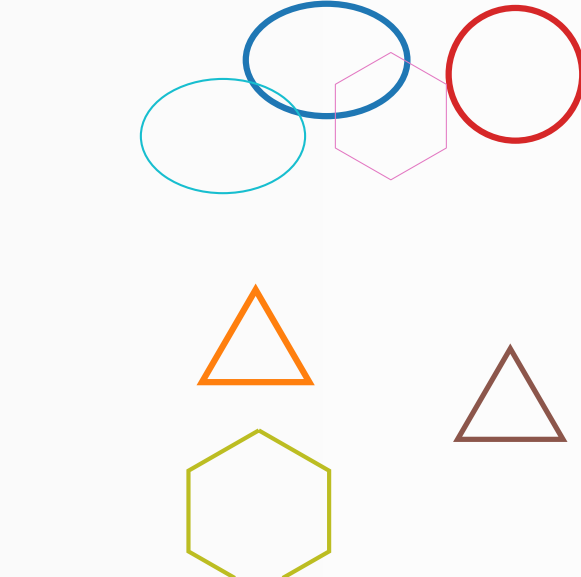[{"shape": "oval", "thickness": 3, "radius": 0.7, "center": [0.562, 0.895]}, {"shape": "triangle", "thickness": 3, "radius": 0.53, "center": [0.44, 0.391]}, {"shape": "circle", "thickness": 3, "radius": 0.57, "center": [0.887, 0.87]}, {"shape": "triangle", "thickness": 2.5, "radius": 0.52, "center": [0.878, 0.291]}, {"shape": "hexagon", "thickness": 0.5, "radius": 0.55, "center": [0.672, 0.798]}, {"shape": "hexagon", "thickness": 2, "radius": 0.7, "center": [0.445, 0.114]}, {"shape": "oval", "thickness": 1, "radius": 0.71, "center": [0.384, 0.764]}]